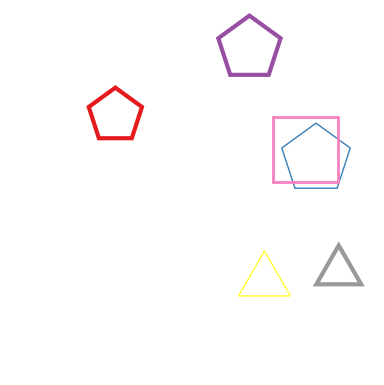[{"shape": "pentagon", "thickness": 3, "radius": 0.36, "center": [0.3, 0.7]}, {"shape": "pentagon", "thickness": 1, "radius": 0.47, "center": [0.821, 0.587]}, {"shape": "pentagon", "thickness": 3, "radius": 0.43, "center": [0.648, 0.874]}, {"shape": "triangle", "thickness": 1, "radius": 0.39, "center": [0.687, 0.27]}, {"shape": "square", "thickness": 2, "radius": 0.42, "center": [0.794, 0.611]}, {"shape": "triangle", "thickness": 3, "radius": 0.34, "center": [0.88, 0.295]}]